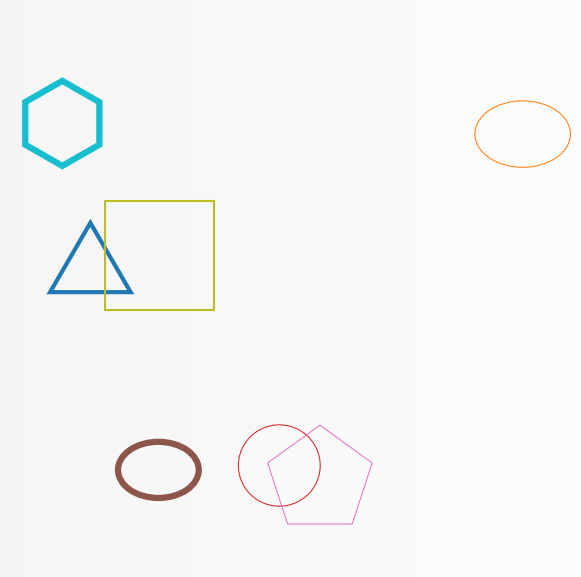[{"shape": "triangle", "thickness": 2, "radius": 0.4, "center": [0.155, 0.533]}, {"shape": "oval", "thickness": 0.5, "radius": 0.41, "center": [0.899, 0.767]}, {"shape": "circle", "thickness": 0.5, "radius": 0.35, "center": [0.48, 0.193]}, {"shape": "oval", "thickness": 3, "radius": 0.35, "center": [0.272, 0.185]}, {"shape": "pentagon", "thickness": 0.5, "radius": 0.47, "center": [0.55, 0.168]}, {"shape": "square", "thickness": 1, "radius": 0.47, "center": [0.275, 0.557]}, {"shape": "hexagon", "thickness": 3, "radius": 0.37, "center": [0.107, 0.785]}]